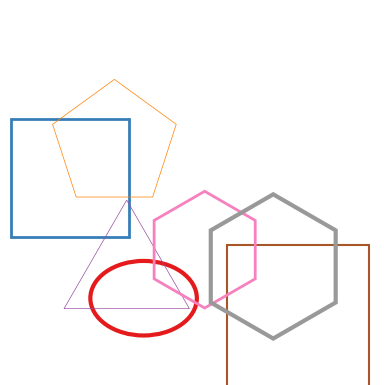[{"shape": "oval", "thickness": 3, "radius": 0.69, "center": [0.373, 0.225]}, {"shape": "square", "thickness": 2, "radius": 0.77, "center": [0.182, 0.538]}, {"shape": "triangle", "thickness": 0.5, "radius": 0.94, "center": [0.329, 0.292]}, {"shape": "pentagon", "thickness": 0.5, "radius": 0.84, "center": [0.297, 0.625]}, {"shape": "square", "thickness": 1.5, "radius": 0.92, "center": [0.774, 0.18]}, {"shape": "hexagon", "thickness": 2, "radius": 0.76, "center": [0.532, 0.352]}, {"shape": "hexagon", "thickness": 3, "radius": 0.94, "center": [0.71, 0.308]}]